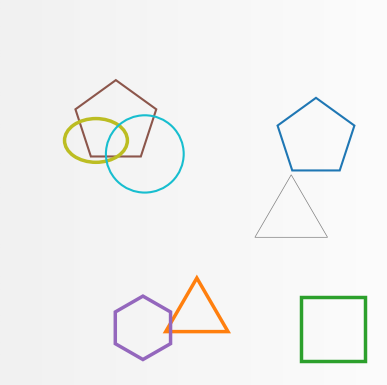[{"shape": "pentagon", "thickness": 1.5, "radius": 0.52, "center": [0.815, 0.642]}, {"shape": "triangle", "thickness": 2.5, "radius": 0.46, "center": [0.508, 0.185]}, {"shape": "square", "thickness": 2.5, "radius": 0.41, "center": [0.859, 0.146]}, {"shape": "hexagon", "thickness": 2.5, "radius": 0.41, "center": [0.369, 0.149]}, {"shape": "pentagon", "thickness": 1.5, "radius": 0.55, "center": [0.299, 0.682]}, {"shape": "triangle", "thickness": 0.5, "radius": 0.54, "center": [0.752, 0.438]}, {"shape": "oval", "thickness": 2.5, "radius": 0.41, "center": [0.248, 0.635]}, {"shape": "circle", "thickness": 1.5, "radius": 0.5, "center": [0.374, 0.6]}]